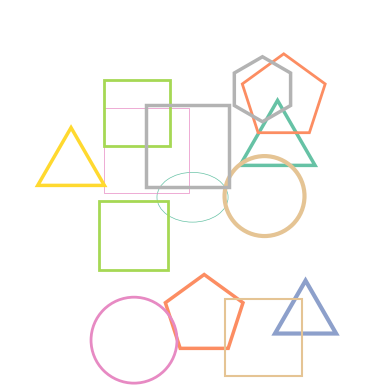[{"shape": "oval", "thickness": 0.5, "radius": 0.46, "center": [0.5, 0.488]}, {"shape": "triangle", "thickness": 2.5, "radius": 0.56, "center": [0.721, 0.627]}, {"shape": "pentagon", "thickness": 2, "radius": 0.57, "center": [0.737, 0.747]}, {"shape": "pentagon", "thickness": 2.5, "radius": 0.53, "center": [0.53, 0.181]}, {"shape": "triangle", "thickness": 3, "radius": 0.46, "center": [0.794, 0.18]}, {"shape": "square", "thickness": 0.5, "radius": 0.55, "center": [0.38, 0.609]}, {"shape": "circle", "thickness": 2, "radius": 0.56, "center": [0.348, 0.116]}, {"shape": "square", "thickness": 2, "radius": 0.45, "center": [0.346, 0.388]}, {"shape": "square", "thickness": 2, "radius": 0.43, "center": [0.356, 0.707]}, {"shape": "triangle", "thickness": 2.5, "radius": 0.5, "center": [0.185, 0.568]}, {"shape": "circle", "thickness": 3, "radius": 0.52, "center": [0.687, 0.491]}, {"shape": "square", "thickness": 1.5, "radius": 0.5, "center": [0.685, 0.124]}, {"shape": "square", "thickness": 2.5, "radius": 0.54, "center": [0.487, 0.621]}, {"shape": "hexagon", "thickness": 2.5, "radius": 0.42, "center": [0.682, 0.768]}]